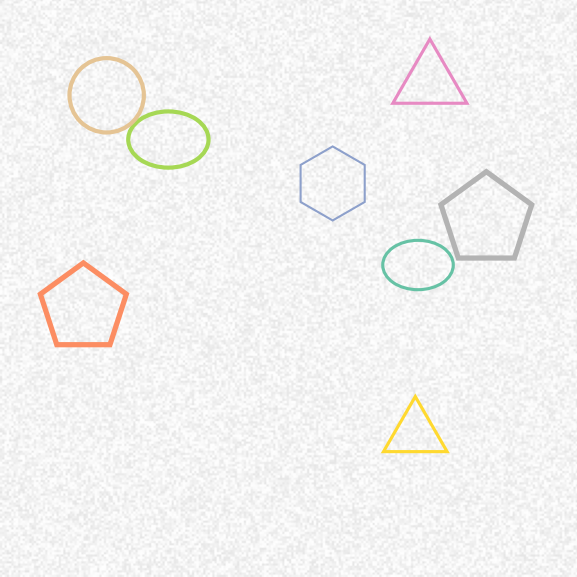[{"shape": "oval", "thickness": 1.5, "radius": 0.31, "center": [0.724, 0.54]}, {"shape": "pentagon", "thickness": 2.5, "radius": 0.39, "center": [0.144, 0.466]}, {"shape": "hexagon", "thickness": 1, "radius": 0.32, "center": [0.576, 0.681]}, {"shape": "triangle", "thickness": 1.5, "radius": 0.37, "center": [0.744, 0.857]}, {"shape": "oval", "thickness": 2, "radius": 0.35, "center": [0.292, 0.758]}, {"shape": "triangle", "thickness": 1.5, "radius": 0.32, "center": [0.719, 0.249]}, {"shape": "circle", "thickness": 2, "radius": 0.32, "center": [0.185, 0.834]}, {"shape": "pentagon", "thickness": 2.5, "radius": 0.41, "center": [0.842, 0.619]}]